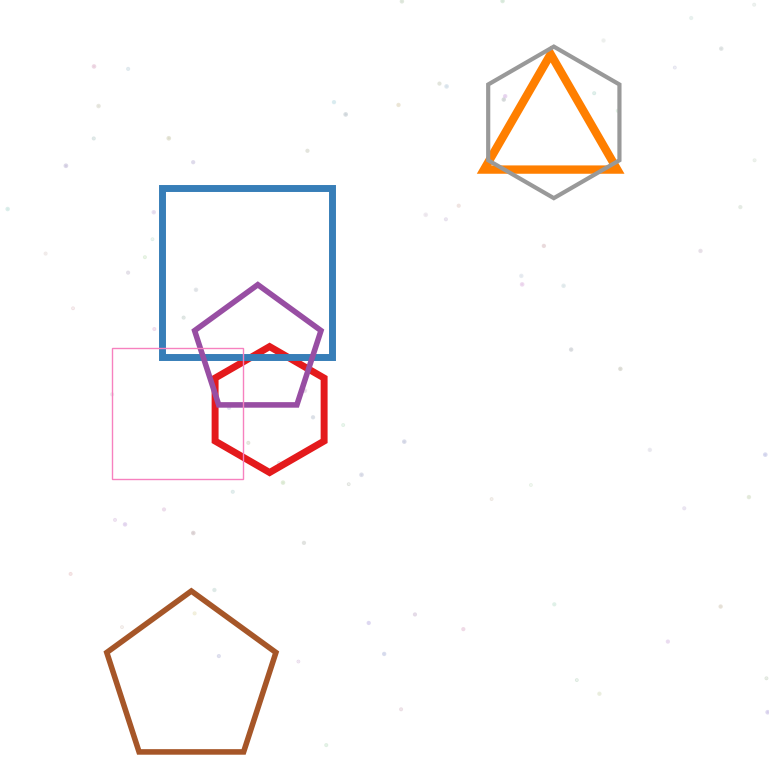[{"shape": "hexagon", "thickness": 2.5, "radius": 0.41, "center": [0.35, 0.468]}, {"shape": "square", "thickness": 2.5, "radius": 0.55, "center": [0.321, 0.646]}, {"shape": "pentagon", "thickness": 2, "radius": 0.43, "center": [0.335, 0.544]}, {"shape": "triangle", "thickness": 3, "radius": 0.5, "center": [0.715, 0.83]}, {"shape": "pentagon", "thickness": 2, "radius": 0.58, "center": [0.248, 0.117]}, {"shape": "square", "thickness": 0.5, "radius": 0.42, "center": [0.231, 0.462]}, {"shape": "hexagon", "thickness": 1.5, "radius": 0.49, "center": [0.719, 0.841]}]